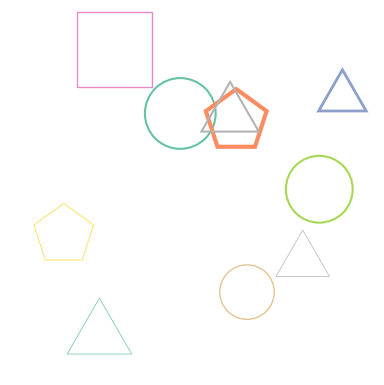[{"shape": "triangle", "thickness": 0.5, "radius": 0.48, "center": [0.258, 0.129]}, {"shape": "circle", "thickness": 1.5, "radius": 0.46, "center": [0.468, 0.705]}, {"shape": "pentagon", "thickness": 3, "radius": 0.41, "center": [0.614, 0.686]}, {"shape": "triangle", "thickness": 2, "radius": 0.36, "center": [0.889, 0.747]}, {"shape": "square", "thickness": 1, "radius": 0.49, "center": [0.298, 0.871]}, {"shape": "circle", "thickness": 1.5, "radius": 0.43, "center": [0.829, 0.508]}, {"shape": "pentagon", "thickness": 0.5, "radius": 0.41, "center": [0.166, 0.39]}, {"shape": "circle", "thickness": 1, "radius": 0.35, "center": [0.642, 0.241]}, {"shape": "triangle", "thickness": 0.5, "radius": 0.4, "center": [0.786, 0.322]}, {"shape": "triangle", "thickness": 1.5, "radius": 0.43, "center": [0.598, 0.701]}]